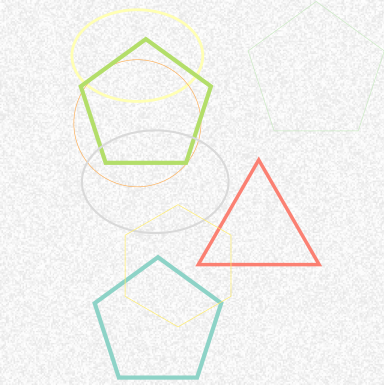[{"shape": "pentagon", "thickness": 3, "radius": 0.86, "center": [0.41, 0.159]}, {"shape": "oval", "thickness": 2, "radius": 0.85, "center": [0.357, 0.856]}, {"shape": "triangle", "thickness": 2.5, "radius": 0.91, "center": [0.672, 0.403]}, {"shape": "circle", "thickness": 0.5, "radius": 0.83, "center": [0.357, 0.68]}, {"shape": "pentagon", "thickness": 3, "radius": 0.89, "center": [0.379, 0.721]}, {"shape": "oval", "thickness": 1.5, "radius": 0.95, "center": [0.403, 0.528]}, {"shape": "pentagon", "thickness": 0.5, "radius": 0.93, "center": [0.821, 0.81]}, {"shape": "hexagon", "thickness": 0.5, "radius": 0.79, "center": [0.462, 0.31]}]